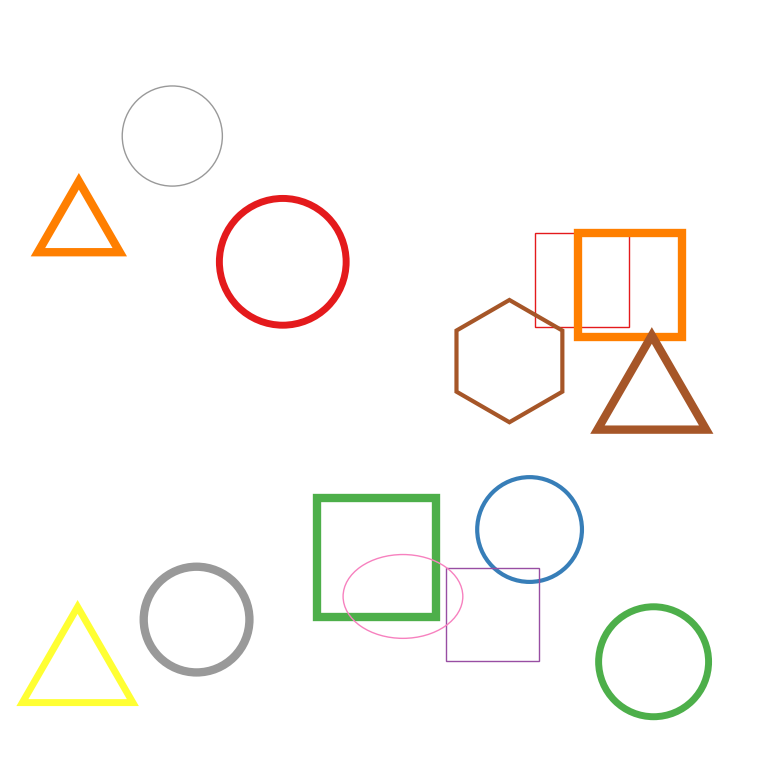[{"shape": "circle", "thickness": 2.5, "radius": 0.41, "center": [0.367, 0.66]}, {"shape": "square", "thickness": 0.5, "radius": 0.31, "center": [0.756, 0.636]}, {"shape": "circle", "thickness": 1.5, "radius": 0.34, "center": [0.688, 0.312]}, {"shape": "square", "thickness": 3, "radius": 0.39, "center": [0.489, 0.276]}, {"shape": "circle", "thickness": 2.5, "radius": 0.36, "center": [0.849, 0.141]}, {"shape": "square", "thickness": 0.5, "radius": 0.3, "center": [0.64, 0.202]}, {"shape": "triangle", "thickness": 3, "radius": 0.31, "center": [0.102, 0.703]}, {"shape": "square", "thickness": 3, "radius": 0.34, "center": [0.819, 0.63]}, {"shape": "triangle", "thickness": 2.5, "radius": 0.41, "center": [0.101, 0.129]}, {"shape": "triangle", "thickness": 3, "radius": 0.41, "center": [0.847, 0.483]}, {"shape": "hexagon", "thickness": 1.5, "radius": 0.4, "center": [0.662, 0.531]}, {"shape": "oval", "thickness": 0.5, "radius": 0.39, "center": [0.523, 0.225]}, {"shape": "circle", "thickness": 3, "radius": 0.34, "center": [0.255, 0.195]}, {"shape": "circle", "thickness": 0.5, "radius": 0.33, "center": [0.224, 0.823]}]